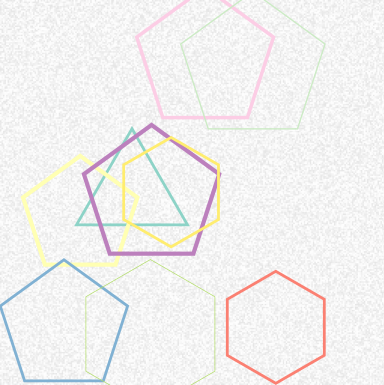[{"shape": "triangle", "thickness": 2, "radius": 0.83, "center": [0.343, 0.499]}, {"shape": "pentagon", "thickness": 3, "radius": 0.78, "center": [0.208, 0.439]}, {"shape": "hexagon", "thickness": 2, "radius": 0.73, "center": [0.716, 0.15]}, {"shape": "pentagon", "thickness": 2, "radius": 0.87, "center": [0.166, 0.151]}, {"shape": "hexagon", "thickness": 0.5, "radius": 0.97, "center": [0.391, 0.132]}, {"shape": "pentagon", "thickness": 2.5, "radius": 0.93, "center": [0.533, 0.846]}, {"shape": "pentagon", "thickness": 3, "radius": 0.92, "center": [0.394, 0.491]}, {"shape": "pentagon", "thickness": 1, "radius": 0.99, "center": [0.657, 0.825]}, {"shape": "hexagon", "thickness": 2, "radius": 0.71, "center": [0.444, 0.501]}]